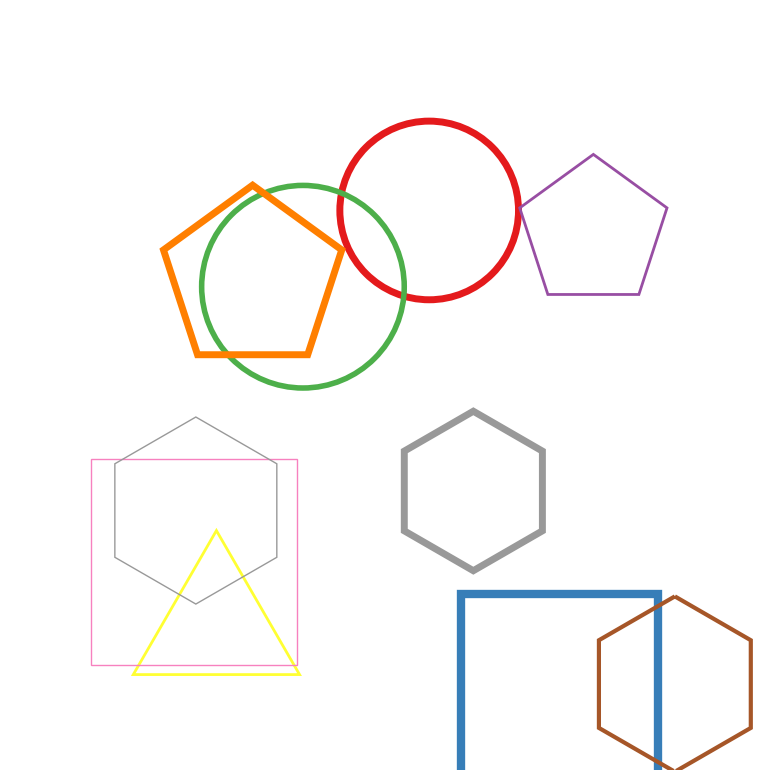[{"shape": "circle", "thickness": 2.5, "radius": 0.58, "center": [0.557, 0.727]}, {"shape": "square", "thickness": 3, "radius": 0.64, "center": [0.726, 0.101]}, {"shape": "circle", "thickness": 2, "radius": 0.66, "center": [0.393, 0.628]}, {"shape": "pentagon", "thickness": 1, "radius": 0.5, "center": [0.771, 0.699]}, {"shape": "pentagon", "thickness": 2.5, "radius": 0.61, "center": [0.328, 0.638]}, {"shape": "triangle", "thickness": 1, "radius": 0.62, "center": [0.281, 0.186]}, {"shape": "hexagon", "thickness": 1.5, "radius": 0.57, "center": [0.876, 0.112]}, {"shape": "square", "thickness": 0.5, "radius": 0.67, "center": [0.252, 0.27]}, {"shape": "hexagon", "thickness": 0.5, "radius": 0.61, "center": [0.254, 0.337]}, {"shape": "hexagon", "thickness": 2.5, "radius": 0.52, "center": [0.615, 0.362]}]